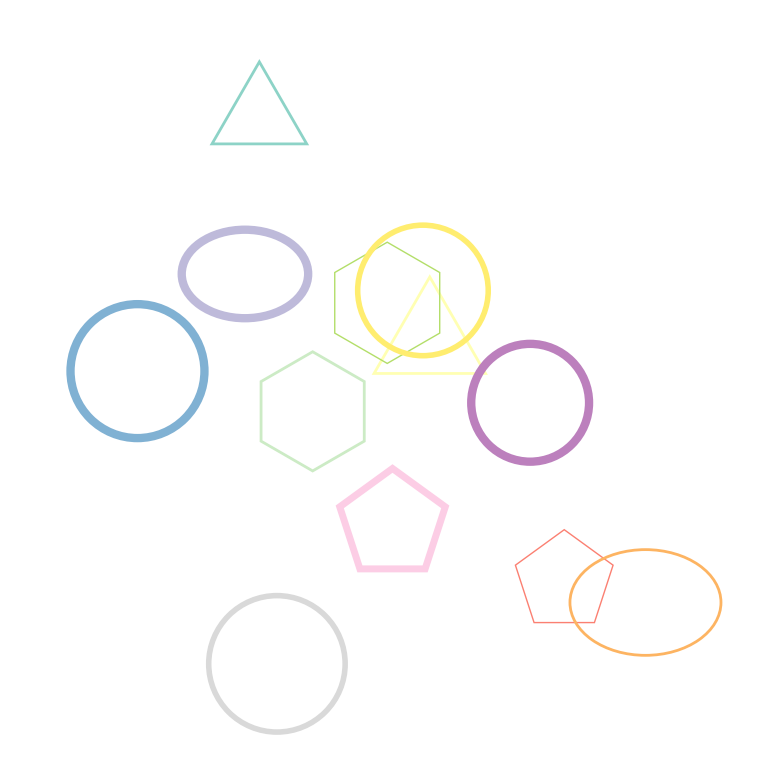[{"shape": "triangle", "thickness": 1, "radius": 0.36, "center": [0.337, 0.849]}, {"shape": "triangle", "thickness": 1, "radius": 0.42, "center": [0.558, 0.557]}, {"shape": "oval", "thickness": 3, "radius": 0.41, "center": [0.318, 0.644]}, {"shape": "pentagon", "thickness": 0.5, "radius": 0.33, "center": [0.733, 0.245]}, {"shape": "circle", "thickness": 3, "radius": 0.43, "center": [0.179, 0.518]}, {"shape": "oval", "thickness": 1, "radius": 0.49, "center": [0.838, 0.218]}, {"shape": "hexagon", "thickness": 0.5, "radius": 0.39, "center": [0.503, 0.607]}, {"shape": "pentagon", "thickness": 2.5, "radius": 0.36, "center": [0.51, 0.319]}, {"shape": "circle", "thickness": 2, "radius": 0.44, "center": [0.36, 0.138]}, {"shape": "circle", "thickness": 3, "radius": 0.38, "center": [0.689, 0.477]}, {"shape": "hexagon", "thickness": 1, "radius": 0.39, "center": [0.406, 0.466]}, {"shape": "circle", "thickness": 2, "radius": 0.42, "center": [0.549, 0.623]}]